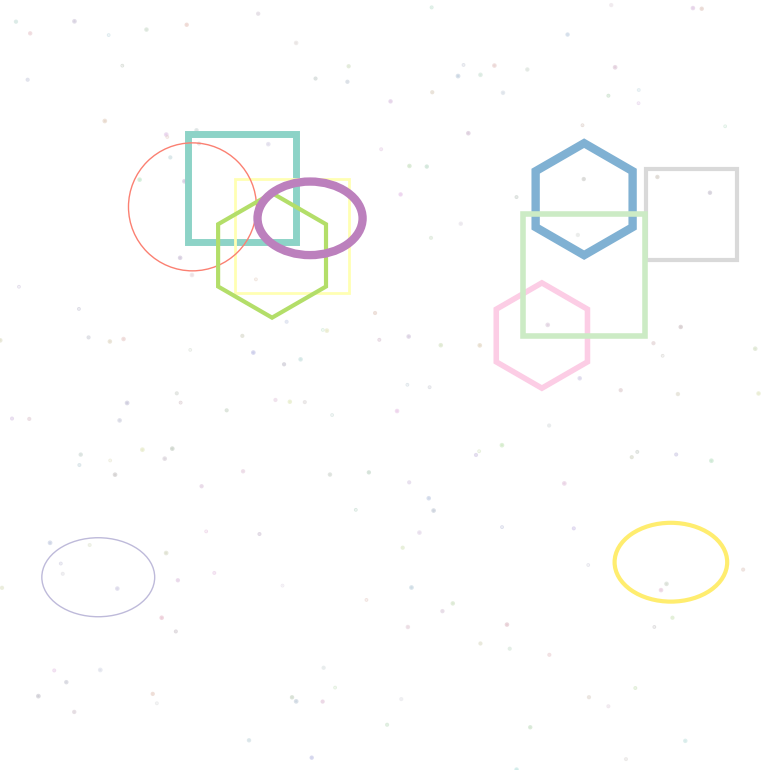[{"shape": "square", "thickness": 2.5, "radius": 0.35, "center": [0.314, 0.756]}, {"shape": "square", "thickness": 1, "radius": 0.37, "center": [0.379, 0.694]}, {"shape": "oval", "thickness": 0.5, "radius": 0.37, "center": [0.128, 0.25]}, {"shape": "circle", "thickness": 0.5, "radius": 0.42, "center": [0.25, 0.731]}, {"shape": "hexagon", "thickness": 3, "radius": 0.36, "center": [0.759, 0.741]}, {"shape": "hexagon", "thickness": 1.5, "radius": 0.4, "center": [0.353, 0.668]}, {"shape": "hexagon", "thickness": 2, "radius": 0.34, "center": [0.704, 0.564]}, {"shape": "square", "thickness": 1.5, "radius": 0.3, "center": [0.898, 0.721]}, {"shape": "oval", "thickness": 3, "radius": 0.34, "center": [0.403, 0.716]}, {"shape": "square", "thickness": 2, "radius": 0.4, "center": [0.759, 0.643]}, {"shape": "oval", "thickness": 1.5, "radius": 0.37, "center": [0.871, 0.27]}]